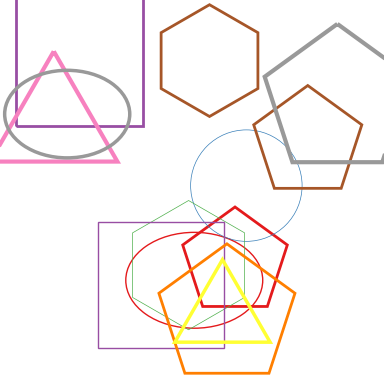[{"shape": "oval", "thickness": 1, "radius": 0.89, "center": [0.505, 0.272]}, {"shape": "pentagon", "thickness": 2, "radius": 0.71, "center": [0.61, 0.32]}, {"shape": "circle", "thickness": 0.5, "radius": 0.72, "center": [0.64, 0.518]}, {"shape": "hexagon", "thickness": 0.5, "radius": 0.84, "center": [0.49, 0.311]}, {"shape": "square", "thickness": 1, "radius": 0.82, "center": [0.418, 0.259]}, {"shape": "square", "thickness": 2, "radius": 0.83, "center": [0.207, 0.838]}, {"shape": "pentagon", "thickness": 2, "radius": 0.93, "center": [0.589, 0.181]}, {"shape": "triangle", "thickness": 2.5, "radius": 0.71, "center": [0.578, 0.183]}, {"shape": "hexagon", "thickness": 2, "radius": 0.73, "center": [0.544, 0.843]}, {"shape": "pentagon", "thickness": 2, "radius": 0.74, "center": [0.799, 0.63]}, {"shape": "triangle", "thickness": 3, "radius": 0.95, "center": [0.14, 0.676]}, {"shape": "oval", "thickness": 2.5, "radius": 0.81, "center": [0.175, 0.704]}, {"shape": "pentagon", "thickness": 3, "radius": 0.99, "center": [0.876, 0.739]}]